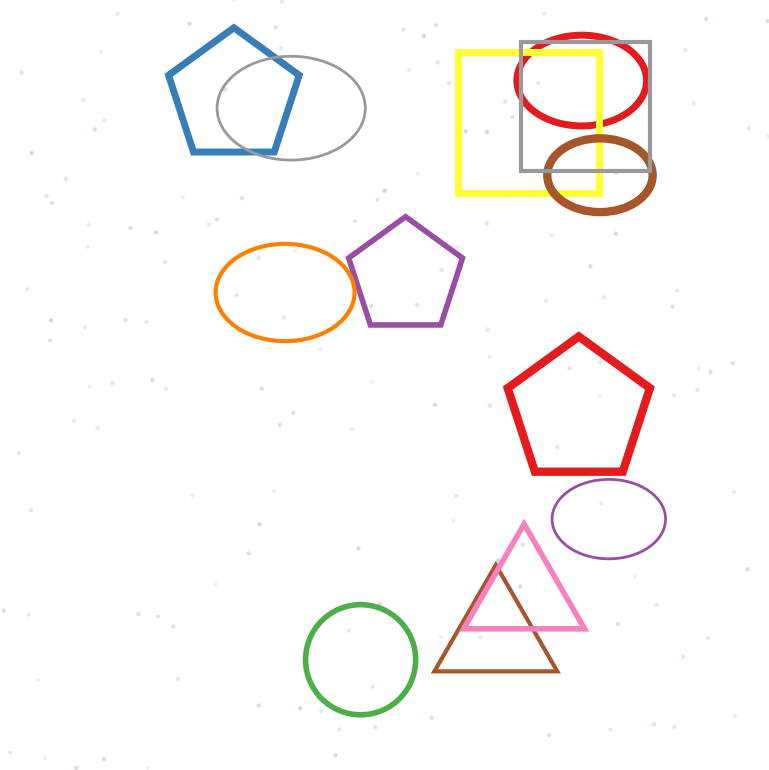[{"shape": "oval", "thickness": 2.5, "radius": 0.42, "center": [0.755, 0.895]}, {"shape": "pentagon", "thickness": 3, "radius": 0.49, "center": [0.752, 0.466]}, {"shape": "pentagon", "thickness": 2.5, "radius": 0.45, "center": [0.304, 0.875]}, {"shape": "circle", "thickness": 2, "radius": 0.36, "center": [0.468, 0.143]}, {"shape": "pentagon", "thickness": 2, "radius": 0.39, "center": [0.527, 0.641]}, {"shape": "oval", "thickness": 1, "radius": 0.37, "center": [0.791, 0.326]}, {"shape": "oval", "thickness": 1.5, "radius": 0.45, "center": [0.37, 0.62]}, {"shape": "square", "thickness": 2.5, "radius": 0.46, "center": [0.686, 0.841]}, {"shape": "oval", "thickness": 3, "radius": 0.34, "center": [0.779, 0.772]}, {"shape": "triangle", "thickness": 1.5, "radius": 0.46, "center": [0.644, 0.174]}, {"shape": "triangle", "thickness": 2, "radius": 0.45, "center": [0.681, 0.229]}, {"shape": "square", "thickness": 1.5, "radius": 0.42, "center": [0.76, 0.861]}, {"shape": "oval", "thickness": 1, "radius": 0.48, "center": [0.378, 0.86]}]